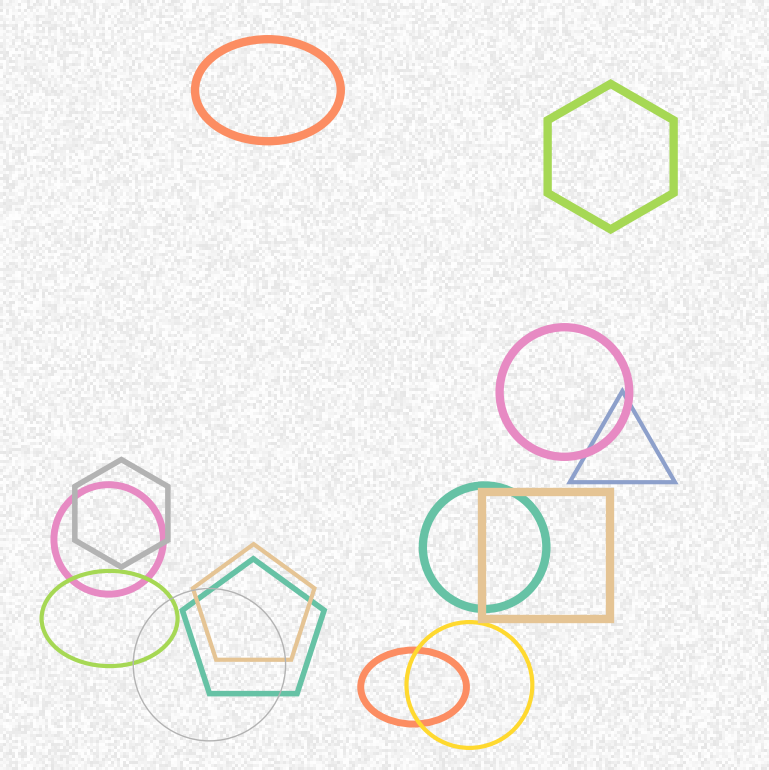[{"shape": "pentagon", "thickness": 2, "radius": 0.48, "center": [0.329, 0.178]}, {"shape": "circle", "thickness": 3, "radius": 0.4, "center": [0.629, 0.289]}, {"shape": "oval", "thickness": 3, "radius": 0.47, "center": [0.348, 0.883]}, {"shape": "oval", "thickness": 2.5, "radius": 0.34, "center": [0.537, 0.108]}, {"shape": "triangle", "thickness": 1.5, "radius": 0.39, "center": [0.808, 0.413]}, {"shape": "circle", "thickness": 2.5, "radius": 0.36, "center": [0.141, 0.299]}, {"shape": "circle", "thickness": 3, "radius": 0.42, "center": [0.733, 0.491]}, {"shape": "oval", "thickness": 1.5, "radius": 0.44, "center": [0.142, 0.197]}, {"shape": "hexagon", "thickness": 3, "radius": 0.47, "center": [0.793, 0.797]}, {"shape": "circle", "thickness": 1.5, "radius": 0.41, "center": [0.61, 0.11]}, {"shape": "pentagon", "thickness": 1.5, "radius": 0.42, "center": [0.329, 0.21]}, {"shape": "square", "thickness": 3, "radius": 0.41, "center": [0.709, 0.278]}, {"shape": "circle", "thickness": 0.5, "radius": 0.49, "center": [0.272, 0.137]}, {"shape": "hexagon", "thickness": 2, "radius": 0.35, "center": [0.158, 0.333]}]